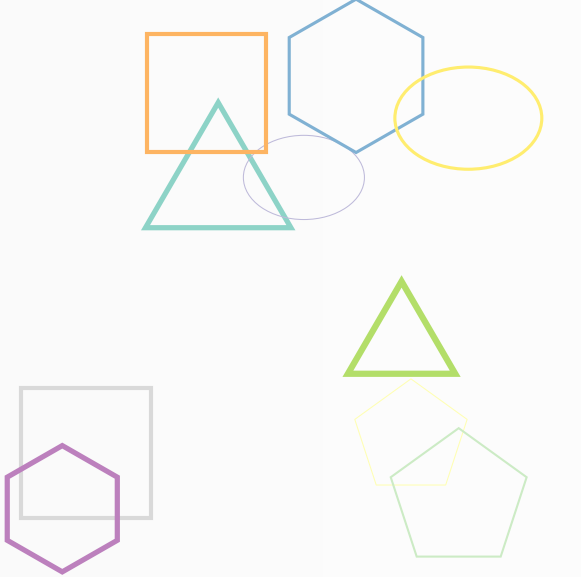[{"shape": "triangle", "thickness": 2.5, "radius": 0.72, "center": [0.375, 0.677]}, {"shape": "pentagon", "thickness": 0.5, "radius": 0.51, "center": [0.707, 0.241]}, {"shape": "oval", "thickness": 0.5, "radius": 0.52, "center": [0.523, 0.692]}, {"shape": "hexagon", "thickness": 1.5, "radius": 0.66, "center": [0.613, 0.868]}, {"shape": "square", "thickness": 2, "radius": 0.51, "center": [0.356, 0.838]}, {"shape": "triangle", "thickness": 3, "radius": 0.53, "center": [0.691, 0.405]}, {"shape": "square", "thickness": 2, "radius": 0.56, "center": [0.148, 0.215]}, {"shape": "hexagon", "thickness": 2.5, "radius": 0.55, "center": [0.107, 0.118]}, {"shape": "pentagon", "thickness": 1, "radius": 0.61, "center": [0.789, 0.135]}, {"shape": "oval", "thickness": 1.5, "radius": 0.63, "center": [0.806, 0.795]}]